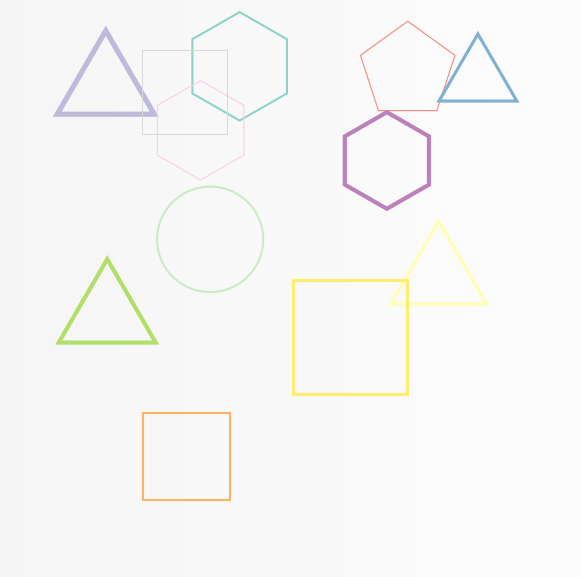[{"shape": "hexagon", "thickness": 1, "radius": 0.47, "center": [0.412, 0.884]}, {"shape": "triangle", "thickness": 1.5, "radius": 0.48, "center": [0.755, 0.521]}, {"shape": "triangle", "thickness": 2.5, "radius": 0.48, "center": [0.182, 0.85]}, {"shape": "pentagon", "thickness": 0.5, "radius": 0.43, "center": [0.701, 0.877]}, {"shape": "triangle", "thickness": 1.5, "radius": 0.39, "center": [0.822, 0.863]}, {"shape": "square", "thickness": 1, "radius": 0.37, "center": [0.32, 0.209]}, {"shape": "triangle", "thickness": 2, "radius": 0.48, "center": [0.184, 0.454]}, {"shape": "hexagon", "thickness": 0.5, "radius": 0.43, "center": [0.345, 0.774]}, {"shape": "square", "thickness": 0.5, "radius": 0.37, "center": [0.317, 0.84]}, {"shape": "hexagon", "thickness": 2, "radius": 0.42, "center": [0.666, 0.721]}, {"shape": "circle", "thickness": 1, "radius": 0.46, "center": [0.362, 0.585]}, {"shape": "square", "thickness": 1.5, "radius": 0.49, "center": [0.602, 0.416]}]